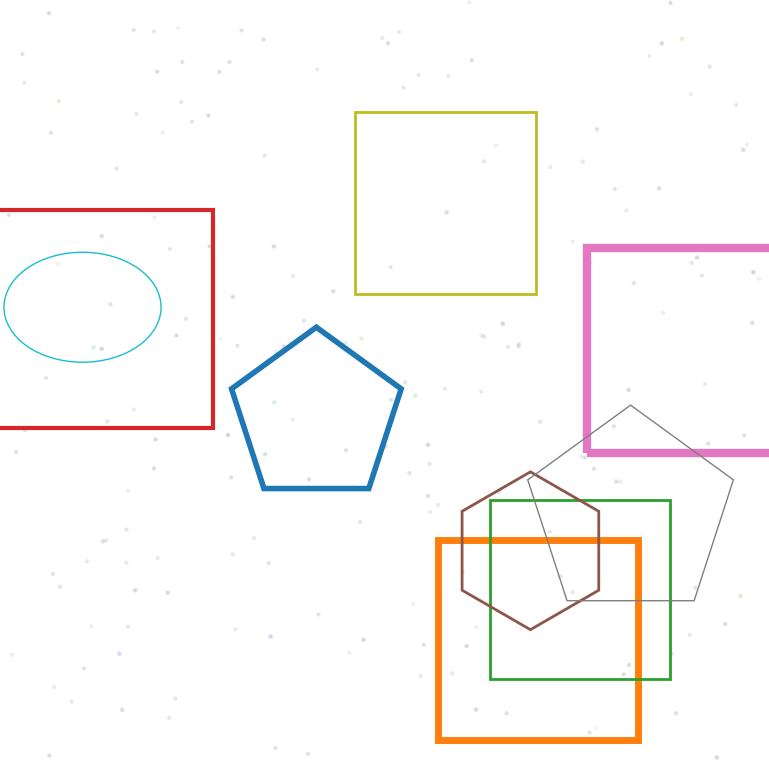[{"shape": "pentagon", "thickness": 2, "radius": 0.58, "center": [0.411, 0.459]}, {"shape": "square", "thickness": 2.5, "radius": 0.65, "center": [0.699, 0.169]}, {"shape": "square", "thickness": 1, "radius": 0.58, "center": [0.754, 0.234]}, {"shape": "square", "thickness": 1.5, "radius": 0.71, "center": [0.136, 0.585]}, {"shape": "hexagon", "thickness": 1, "radius": 0.51, "center": [0.689, 0.285]}, {"shape": "square", "thickness": 3, "radius": 0.67, "center": [0.896, 0.545]}, {"shape": "pentagon", "thickness": 0.5, "radius": 0.7, "center": [0.819, 0.333]}, {"shape": "square", "thickness": 1, "radius": 0.59, "center": [0.579, 0.736]}, {"shape": "oval", "thickness": 0.5, "radius": 0.51, "center": [0.107, 0.601]}]